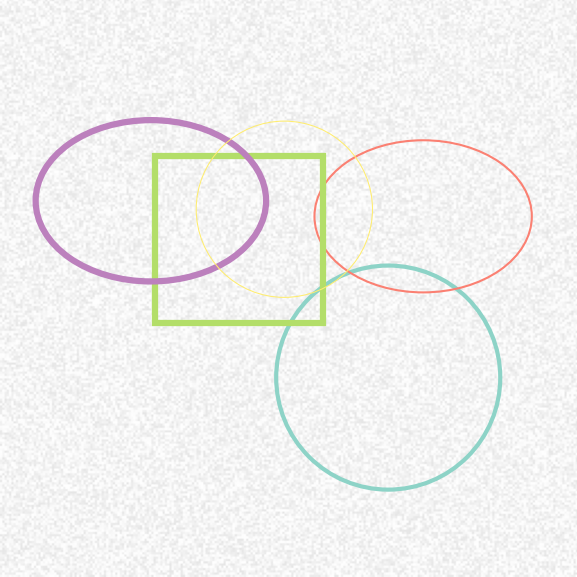[{"shape": "circle", "thickness": 2, "radius": 0.97, "center": [0.672, 0.345]}, {"shape": "oval", "thickness": 1, "radius": 0.94, "center": [0.733, 0.625]}, {"shape": "square", "thickness": 3, "radius": 0.72, "center": [0.414, 0.584]}, {"shape": "oval", "thickness": 3, "radius": 1.0, "center": [0.261, 0.651]}, {"shape": "circle", "thickness": 0.5, "radius": 0.76, "center": [0.492, 0.637]}]